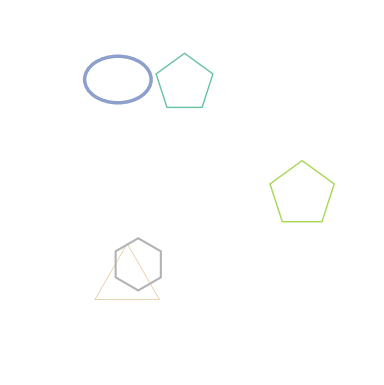[{"shape": "pentagon", "thickness": 1, "radius": 0.39, "center": [0.479, 0.784]}, {"shape": "oval", "thickness": 2.5, "radius": 0.43, "center": [0.306, 0.793]}, {"shape": "pentagon", "thickness": 1, "radius": 0.44, "center": [0.785, 0.495]}, {"shape": "triangle", "thickness": 0.5, "radius": 0.48, "center": [0.33, 0.27]}, {"shape": "hexagon", "thickness": 1.5, "radius": 0.34, "center": [0.359, 0.313]}]